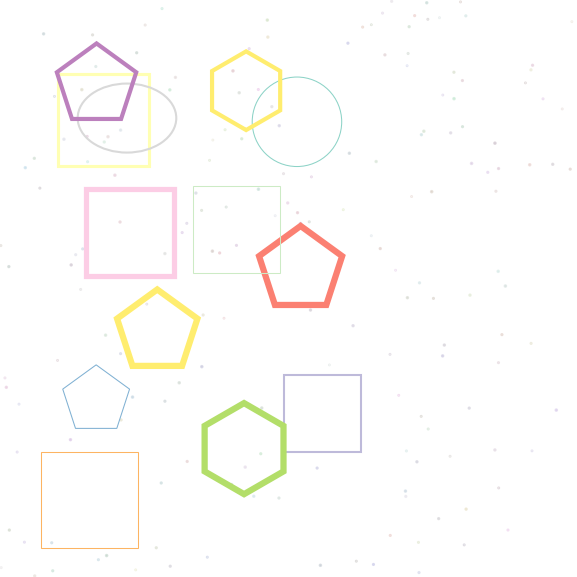[{"shape": "circle", "thickness": 0.5, "radius": 0.39, "center": [0.514, 0.788]}, {"shape": "square", "thickness": 1.5, "radius": 0.4, "center": [0.179, 0.792]}, {"shape": "square", "thickness": 1, "radius": 0.33, "center": [0.558, 0.283]}, {"shape": "pentagon", "thickness": 3, "radius": 0.38, "center": [0.521, 0.532]}, {"shape": "pentagon", "thickness": 0.5, "radius": 0.3, "center": [0.166, 0.307]}, {"shape": "square", "thickness": 0.5, "radius": 0.42, "center": [0.155, 0.133]}, {"shape": "hexagon", "thickness": 3, "radius": 0.39, "center": [0.423, 0.222]}, {"shape": "square", "thickness": 2.5, "radius": 0.38, "center": [0.225, 0.596]}, {"shape": "oval", "thickness": 1, "radius": 0.43, "center": [0.22, 0.795]}, {"shape": "pentagon", "thickness": 2, "radius": 0.36, "center": [0.167, 0.852]}, {"shape": "square", "thickness": 0.5, "radius": 0.38, "center": [0.41, 0.601]}, {"shape": "hexagon", "thickness": 2, "radius": 0.34, "center": [0.426, 0.842]}, {"shape": "pentagon", "thickness": 3, "radius": 0.37, "center": [0.272, 0.425]}]